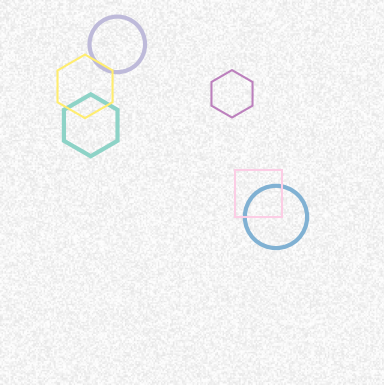[{"shape": "hexagon", "thickness": 3, "radius": 0.4, "center": [0.236, 0.675]}, {"shape": "circle", "thickness": 3, "radius": 0.36, "center": [0.305, 0.885]}, {"shape": "circle", "thickness": 3, "radius": 0.4, "center": [0.717, 0.437]}, {"shape": "square", "thickness": 1.5, "radius": 0.3, "center": [0.672, 0.497]}, {"shape": "hexagon", "thickness": 1.5, "radius": 0.31, "center": [0.603, 0.756]}, {"shape": "hexagon", "thickness": 1.5, "radius": 0.41, "center": [0.221, 0.776]}]